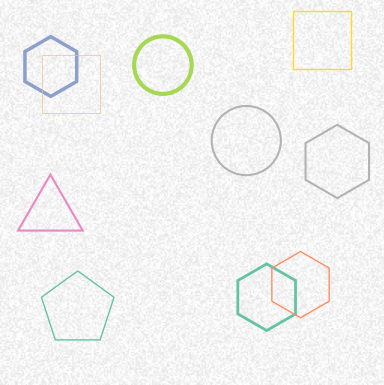[{"shape": "pentagon", "thickness": 1, "radius": 0.5, "center": [0.202, 0.197]}, {"shape": "hexagon", "thickness": 2, "radius": 0.43, "center": [0.693, 0.228]}, {"shape": "hexagon", "thickness": 1, "radius": 0.43, "center": [0.781, 0.261]}, {"shape": "hexagon", "thickness": 2.5, "radius": 0.39, "center": [0.132, 0.827]}, {"shape": "triangle", "thickness": 1.5, "radius": 0.48, "center": [0.131, 0.45]}, {"shape": "circle", "thickness": 3, "radius": 0.37, "center": [0.423, 0.831]}, {"shape": "square", "thickness": 1, "radius": 0.38, "center": [0.836, 0.897]}, {"shape": "square", "thickness": 0.5, "radius": 0.38, "center": [0.184, 0.782]}, {"shape": "circle", "thickness": 1.5, "radius": 0.45, "center": [0.64, 0.635]}, {"shape": "hexagon", "thickness": 1.5, "radius": 0.48, "center": [0.876, 0.581]}]